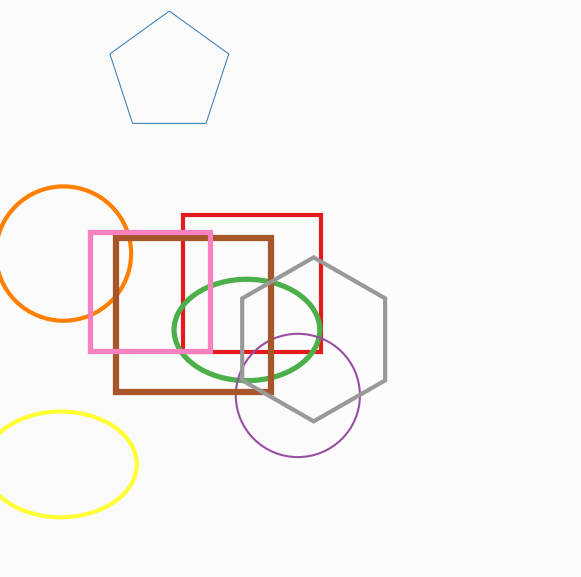[{"shape": "square", "thickness": 2, "radius": 0.59, "center": [0.434, 0.508]}, {"shape": "pentagon", "thickness": 0.5, "radius": 0.54, "center": [0.291, 0.873]}, {"shape": "oval", "thickness": 2.5, "radius": 0.63, "center": [0.425, 0.428]}, {"shape": "circle", "thickness": 1, "radius": 0.53, "center": [0.512, 0.314]}, {"shape": "circle", "thickness": 2, "radius": 0.58, "center": [0.109, 0.56]}, {"shape": "oval", "thickness": 2, "radius": 0.65, "center": [0.105, 0.195]}, {"shape": "square", "thickness": 3, "radius": 0.67, "center": [0.333, 0.454]}, {"shape": "square", "thickness": 2.5, "radius": 0.51, "center": [0.258, 0.495]}, {"shape": "hexagon", "thickness": 2, "radius": 0.71, "center": [0.54, 0.411]}]